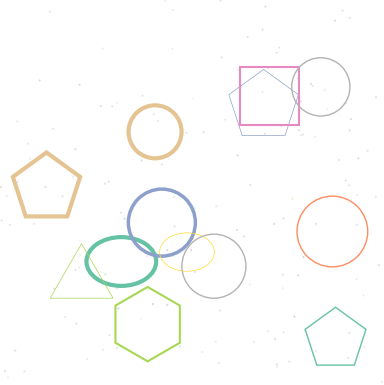[{"shape": "oval", "thickness": 3, "radius": 0.45, "center": [0.315, 0.321]}, {"shape": "pentagon", "thickness": 1, "radius": 0.42, "center": [0.872, 0.119]}, {"shape": "circle", "thickness": 1, "radius": 0.46, "center": [0.863, 0.399]}, {"shape": "circle", "thickness": 2.5, "radius": 0.44, "center": [0.42, 0.422]}, {"shape": "pentagon", "thickness": 0.5, "radius": 0.47, "center": [0.685, 0.725]}, {"shape": "square", "thickness": 1.5, "radius": 0.38, "center": [0.7, 0.751]}, {"shape": "hexagon", "thickness": 1.5, "radius": 0.48, "center": [0.384, 0.158]}, {"shape": "triangle", "thickness": 0.5, "radius": 0.47, "center": [0.212, 0.273]}, {"shape": "oval", "thickness": 0.5, "radius": 0.36, "center": [0.486, 0.345]}, {"shape": "pentagon", "thickness": 3, "radius": 0.46, "center": [0.121, 0.512]}, {"shape": "circle", "thickness": 3, "radius": 0.34, "center": [0.403, 0.658]}, {"shape": "circle", "thickness": 1, "radius": 0.38, "center": [0.833, 0.774]}, {"shape": "circle", "thickness": 1, "radius": 0.42, "center": [0.556, 0.309]}]